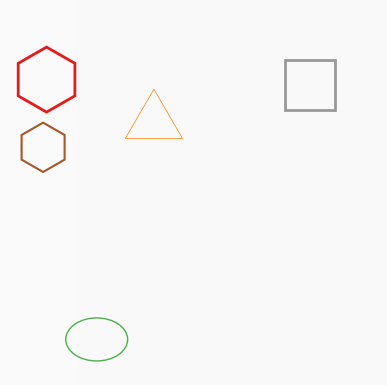[{"shape": "hexagon", "thickness": 2, "radius": 0.42, "center": [0.12, 0.793]}, {"shape": "oval", "thickness": 1, "radius": 0.4, "center": [0.25, 0.118]}, {"shape": "triangle", "thickness": 0.5, "radius": 0.43, "center": [0.397, 0.683]}, {"shape": "hexagon", "thickness": 1.5, "radius": 0.32, "center": [0.111, 0.617]}, {"shape": "square", "thickness": 2, "radius": 0.32, "center": [0.8, 0.778]}]